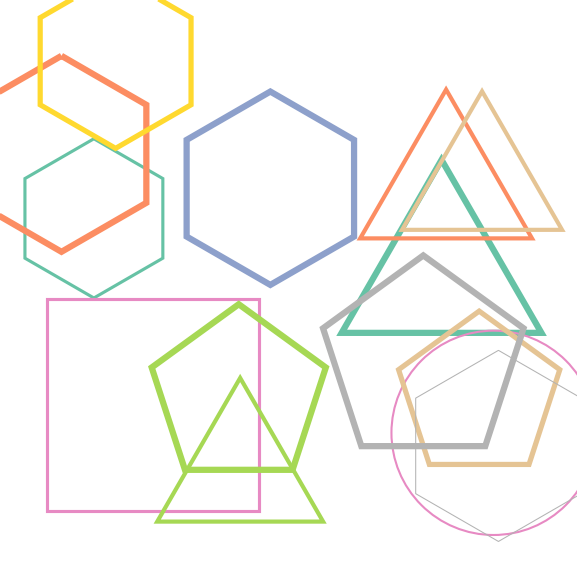[{"shape": "hexagon", "thickness": 1.5, "radius": 0.69, "center": [0.163, 0.621]}, {"shape": "triangle", "thickness": 3, "radius": 1.0, "center": [0.765, 0.523]}, {"shape": "triangle", "thickness": 2, "radius": 0.86, "center": [0.772, 0.672]}, {"shape": "hexagon", "thickness": 3, "radius": 0.85, "center": [0.106, 0.733]}, {"shape": "hexagon", "thickness": 3, "radius": 0.84, "center": [0.468, 0.673]}, {"shape": "square", "thickness": 1.5, "radius": 0.92, "center": [0.265, 0.298]}, {"shape": "circle", "thickness": 1, "radius": 0.88, "center": [0.855, 0.25]}, {"shape": "pentagon", "thickness": 3, "radius": 0.79, "center": [0.413, 0.314]}, {"shape": "triangle", "thickness": 2, "radius": 0.83, "center": [0.416, 0.179]}, {"shape": "hexagon", "thickness": 2.5, "radius": 0.75, "center": [0.2, 0.893]}, {"shape": "triangle", "thickness": 2, "radius": 0.8, "center": [0.835, 0.681]}, {"shape": "pentagon", "thickness": 2.5, "radius": 0.73, "center": [0.83, 0.314]}, {"shape": "pentagon", "thickness": 3, "radius": 0.91, "center": [0.733, 0.374]}, {"shape": "hexagon", "thickness": 0.5, "radius": 0.83, "center": [0.863, 0.227]}]